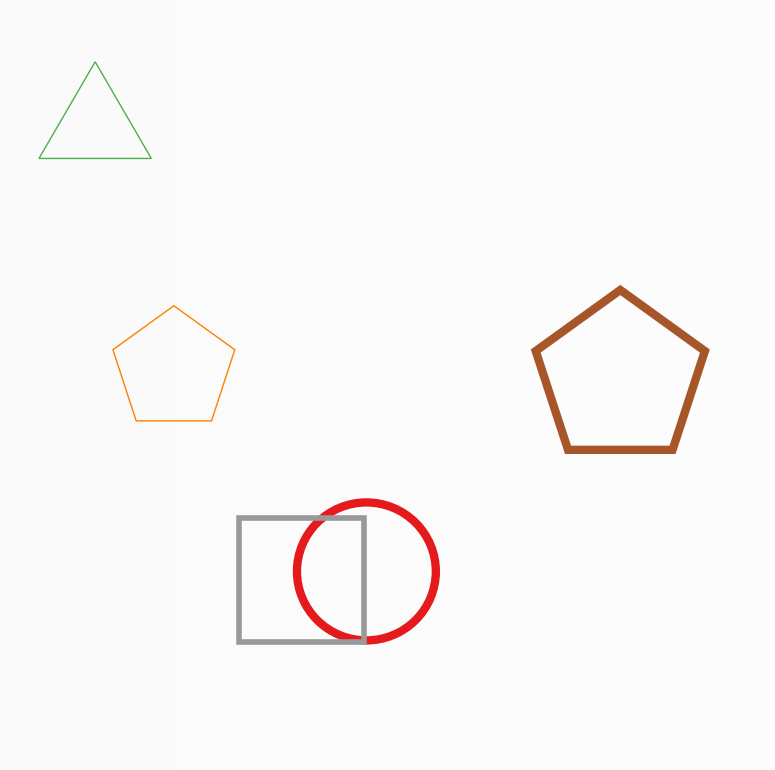[{"shape": "circle", "thickness": 3, "radius": 0.45, "center": [0.473, 0.258]}, {"shape": "triangle", "thickness": 0.5, "radius": 0.42, "center": [0.123, 0.836]}, {"shape": "pentagon", "thickness": 0.5, "radius": 0.41, "center": [0.224, 0.52]}, {"shape": "pentagon", "thickness": 3, "radius": 0.57, "center": [0.8, 0.509]}, {"shape": "square", "thickness": 2, "radius": 0.4, "center": [0.389, 0.247]}]